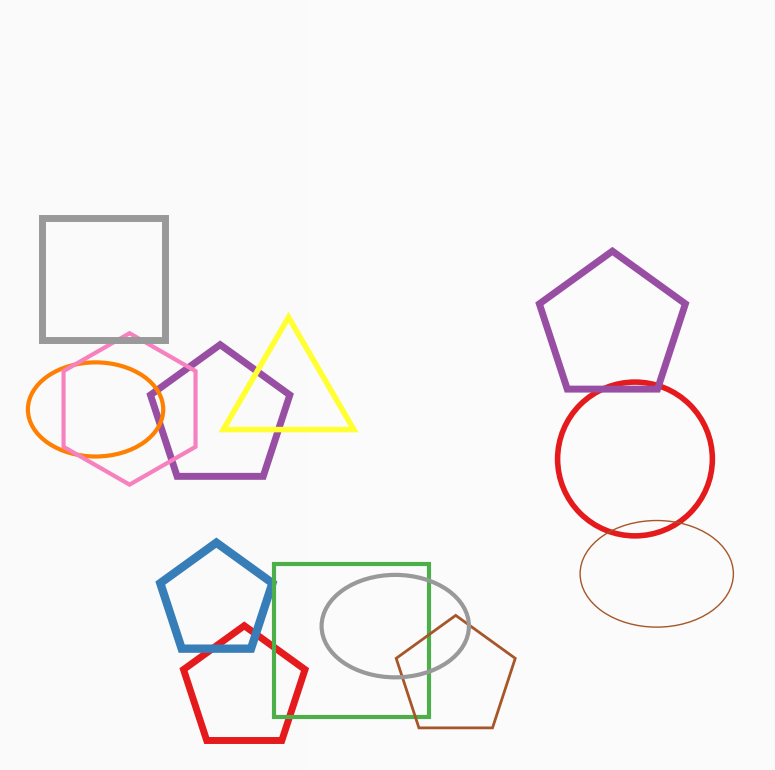[{"shape": "circle", "thickness": 2, "radius": 0.5, "center": [0.819, 0.404]}, {"shape": "pentagon", "thickness": 2.5, "radius": 0.41, "center": [0.315, 0.105]}, {"shape": "pentagon", "thickness": 3, "radius": 0.38, "center": [0.279, 0.219]}, {"shape": "square", "thickness": 1.5, "radius": 0.5, "center": [0.454, 0.168]}, {"shape": "pentagon", "thickness": 2.5, "radius": 0.5, "center": [0.79, 0.575]}, {"shape": "pentagon", "thickness": 2.5, "radius": 0.47, "center": [0.284, 0.458]}, {"shape": "oval", "thickness": 1.5, "radius": 0.44, "center": [0.123, 0.468]}, {"shape": "triangle", "thickness": 2, "radius": 0.49, "center": [0.372, 0.491]}, {"shape": "oval", "thickness": 0.5, "radius": 0.49, "center": [0.847, 0.255]}, {"shape": "pentagon", "thickness": 1, "radius": 0.4, "center": [0.588, 0.12]}, {"shape": "hexagon", "thickness": 1.5, "radius": 0.49, "center": [0.167, 0.469]}, {"shape": "oval", "thickness": 1.5, "radius": 0.48, "center": [0.51, 0.187]}, {"shape": "square", "thickness": 2.5, "radius": 0.4, "center": [0.134, 0.638]}]